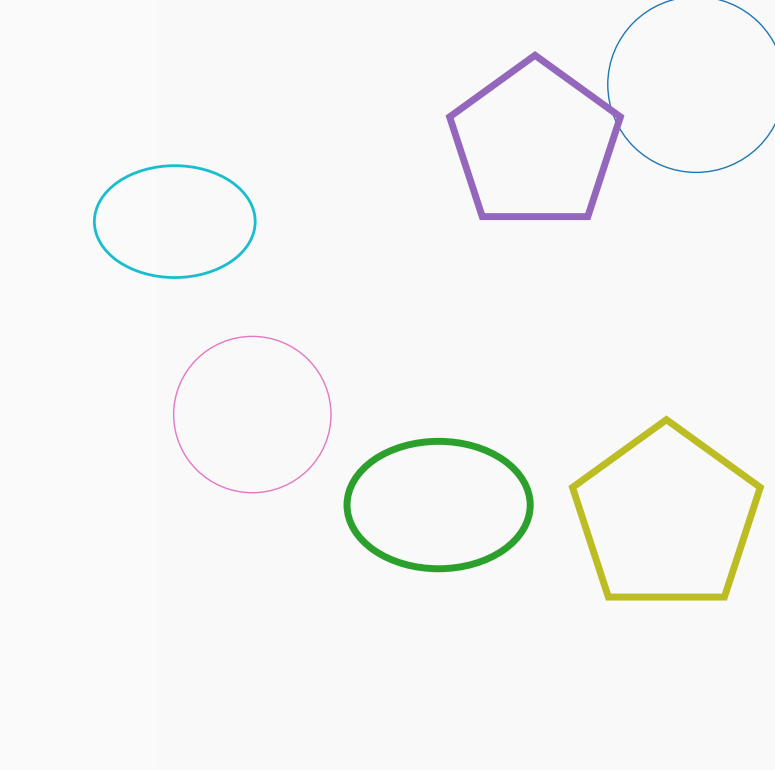[{"shape": "circle", "thickness": 0.5, "radius": 0.57, "center": [0.898, 0.89]}, {"shape": "oval", "thickness": 2.5, "radius": 0.59, "center": [0.566, 0.344]}, {"shape": "pentagon", "thickness": 2.5, "radius": 0.58, "center": [0.69, 0.812]}, {"shape": "circle", "thickness": 0.5, "radius": 0.51, "center": [0.326, 0.462]}, {"shape": "pentagon", "thickness": 2.5, "radius": 0.64, "center": [0.86, 0.328]}, {"shape": "oval", "thickness": 1, "radius": 0.52, "center": [0.226, 0.712]}]